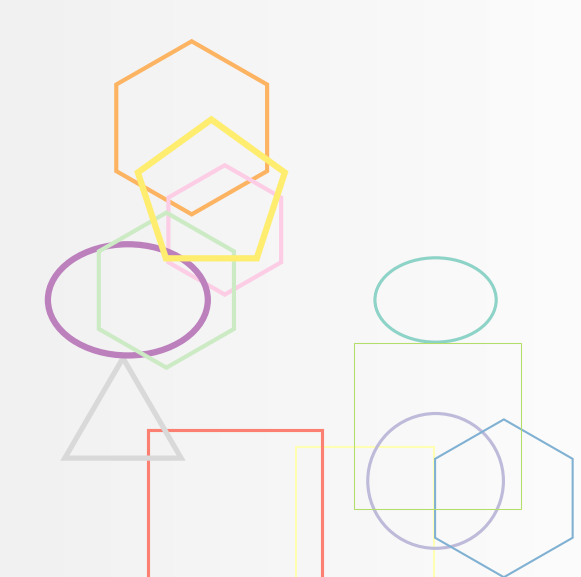[{"shape": "oval", "thickness": 1.5, "radius": 0.52, "center": [0.749, 0.48]}, {"shape": "square", "thickness": 1, "radius": 0.6, "center": [0.628, 0.105]}, {"shape": "circle", "thickness": 1.5, "radius": 0.58, "center": [0.749, 0.166]}, {"shape": "square", "thickness": 1.5, "radius": 0.75, "center": [0.405, 0.105]}, {"shape": "hexagon", "thickness": 1, "radius": 0.68, "center": [0.867, 0.136]}, {"shape": "hexagon", "thickness": 2, "radius": 0.75, "center": [0.33, 0.778]}, {"shape": "square", "thickness": 0.5, "radius": 0.72, "center": [0.753, 0.261]}, {"shape": "hexagon", "thickness": 2, "radius": 0.56, "center": [0.387, 0.601]}, {"shape": "triangle", "thickness": 2.5, "radius": 0.58, "center": [0.212, 0.264]}, {"shape": "oval", "thickness": 3, "radius": 0.69, "center": [0.22, 0.48]}, {"shape": "hexagon", "thickness": 2, "radius": 0.67, "center": [0.286, 0.497]}, {"shape": "pentagon", "thickness": 3, "radius": 0.66, "center": [0.364, 0.659]}]